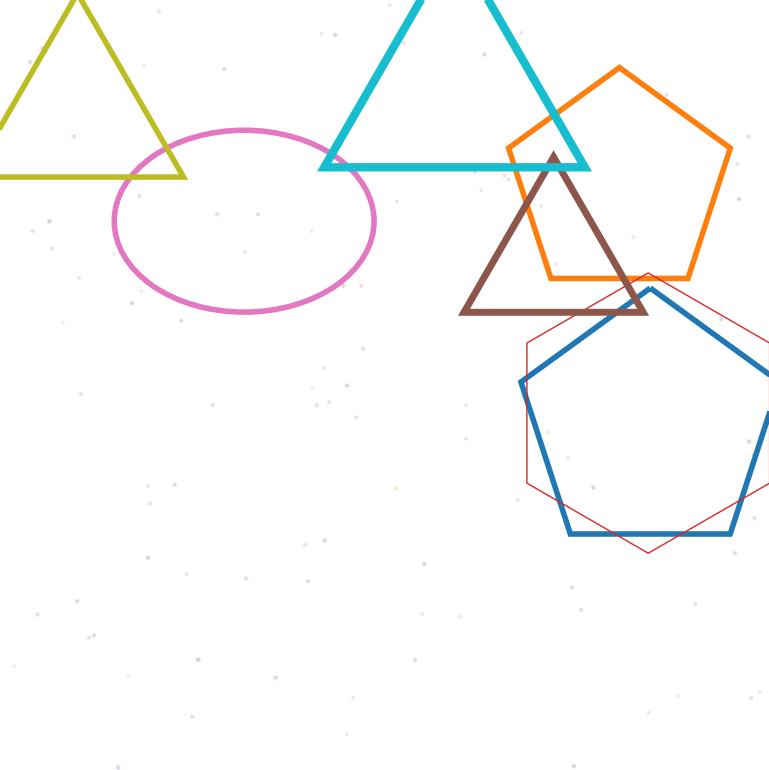[{"shape": "pentagon", "thickness": 2, "radius": 0.88, "center": [0.845, 0.449]}, {"shape": "pentagon", "thickness": 2, "radius": 0.76, "center": [0.804, 0.761]}, {"shape": "hexagon", "thickness": 0.5, "radius": 0.91, "center": [0.842, 0.464]}, {"shape": "triangle", "thickness": 2.5, "radius": 0.67, "center": [0.719, 0.662]}, {"shape": "oval", "thickness": 2, "radius": 0.84, "center": [0.317, 0.713]}, {"shape": "triangle", "thickness": 2, "radius": 0.8, "center": [0.101, 0.85]}, {"shape": "triangle", "thickness": 3, "radius": 0.98, "center": [0.59, 0.88]}]